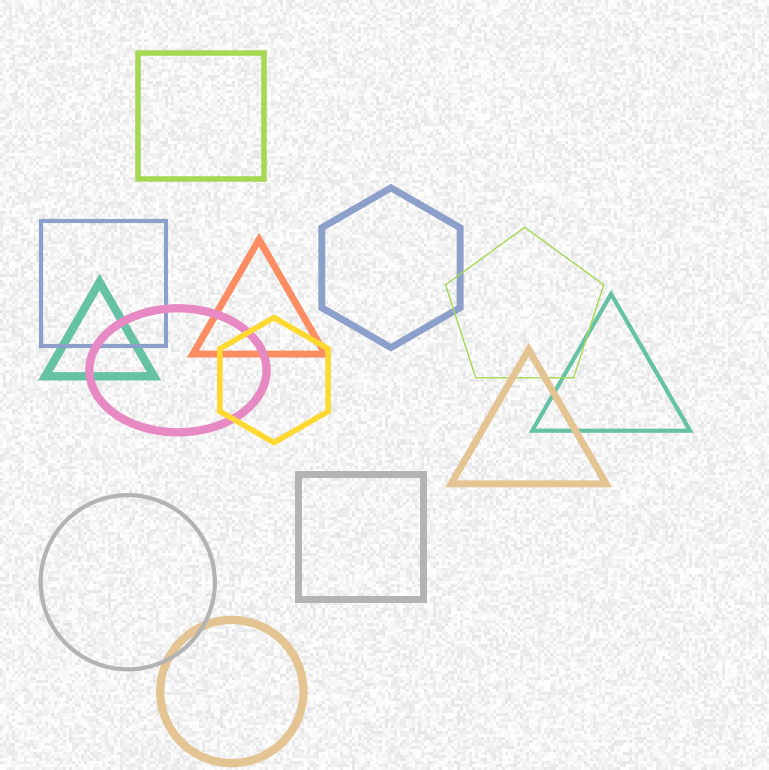[{"shape": "triangle", "thickness": 1.5, "radius": 0.59, "center": [0.794, 0.5]}, {"shape": "triangle", "thickness": 3, "radius": 0.41, "center": [0.129, 0.552]}, {"shape": "triangle", "thickness": 2.5, "radius": 0.5, "center": [0.336, 0.59]}, {"shape": "hexagon", "thickness": 2.5, "radius": 0.52, "center": [0.508, 0.652]}, {"shape": "square", "thickness": 1.5, "radius": 0.41, "center": [0.134, 0.631]}, {"shape": "oval", "thickness": 3, "radius": 0.58, "center": [0.231, 0.519]}, {"shape": "square", "thickness": 2, "radius": 0.41, "center": [0.262, 0.85]}, {"shape": "pentagon", "thickness": 0.5, "radius": 0.54, "center": [0.681, 0.597]}, {"shape": "hexagon", "thickness": 2, "radius": 0.41, "center": [0.356, 0.506]}, {"shape": "circle", "thickness": 3, "radius": 0.46, "center": [0.301, 0.102]}, {"shape": "triangle", "thickness": 2.5, "radius": 0.58, "center": [0.687, 0.43]}, {"shape": "square", "thickness": 2.5, "radius": 0.41, "center": [0.468, 0.304]}, {"shape": "circle", "thickness": 1.5, "radius": 0.57, "center": [0.166, 0.244]}]